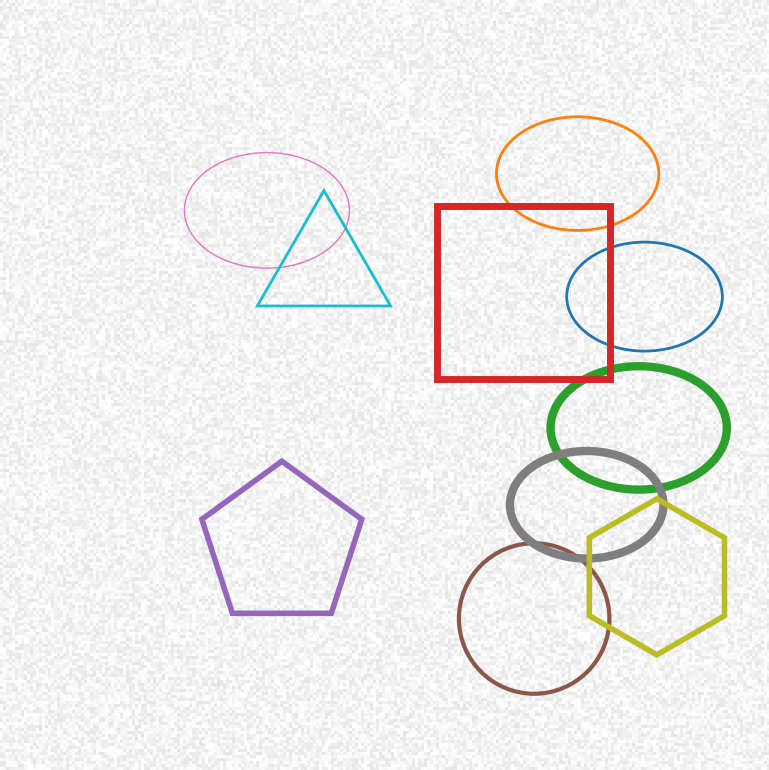[{"shape": "oval", "thickness": 1, "radius": 0.51, "center": [0.837, 0.615]}, {"shape": "oval", "thickness": 1, "radius": 0.53, "center": [0.75, 0.775]}, {"shape": "oval", "thickness": 3, "radius": 0.57, "center": [0.83, 0.444]}, {"shape": "square", "thickness": 2.5, "radius": 0.56, "center": [0.679, 0.62]}, {"shape": "pentagon", "thickness": 2, "radius": 0.55, "center": [0.366, 0.292]}, {"shape": "circle", "thickness": 1.5, "radius": 0.49, "center": [0.694, 0.197]}, {"shape": "oval", "thickness": 0.5, "radius": 0.54, "center": [0.347, 0.727]}, {"shape": "oval", "thickness": 3, "radius": 0.5, "center": [0.762, 0.344]}, {"shape": "hexagon", "thickness": 2, "radius": 0.51, "center": [0.853, 0.251]}, {"shape": "triangle", "thickness": 1, "radius": 0.5, "center": [0.421, 0.653]}]